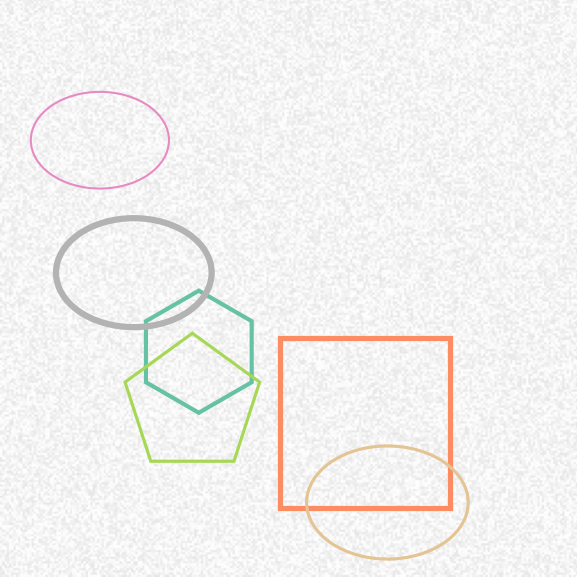[{"shape": "hexagon", "thickness": 2, "radius": 0.53, "center": [0.344, 0.39]}, {"shape": "square", "thickness": 2.5, "radius": 0.74, "center": [0.632, 0.267]}, {"shape": "oval", "thickness": 1, "radius": 0.6, "center": [0.173, 0.756]}, {"shape": "pentagon", "thickness": 1.5, "radius": 0.61, "center": [0.333, 0.3]}, {"shape": "oval", "thickness": 1.5, "radius": 0.7, "center": [0.671, 0.129]}, {"shape": "oval", "thickness": 3, "radius": 0.67, "center": [0.232, 0.527]}]